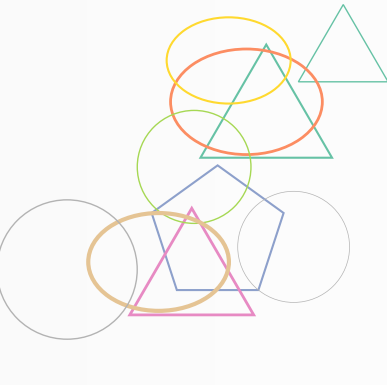[{"shape": "triangle", "thickness": 1, "radius": 0.67, "center": [0.886, 0.854]}, {"shape": "triangle", "thickness": 1.5, "radius": 0.98, "center": [0.687, 0.688]}, {"shape": "oval", "thickness": 2, "radius": 0.98, "center": [0.636, 0.736]}, {"shape": "pentagon", "thickness": 1.5, "radius": 0.9, "center": [0.562, 0.391]}, {"shape": "triangle", "thickness": 2, "radius": 0.92, "center": [0.495, 0.274]}, {"shape": "circle", "thickness": 1, "radius": 0.73, "center": [0.501, 0.566]}, {"shape": "oval", "thickness": 1.5, "radius": 0.8, "center": [0.59, 0.843]}, {"shape": "oval", "thickness": 3, "radius": 0.91, "center": [0.409, 0.32]}, {"shape": "circle", "thickness": 1, "radius": 0.9, "center": [0.173, 0.3]}, {"shape": "circle", "thickness": 0.5, "radius": 0.72, "center": [0.758, 0.359]}]